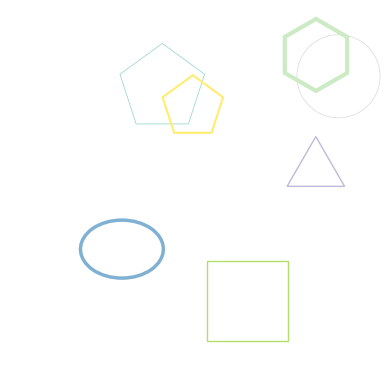[{"shape": "pentagon", "thickness": 0.5, "radius": 0.58, "center": [0.421, 0.772]}, {"shape": "triangle", "thickness": 1, "radius": 0.43, "center": [0.82, 0.559]}, {"shape": "oval", "thickness": 2.5, "radius": 0.54, "center": [0.317, 0.353]}, {"shape": "square", "thickness": 1, "radius": 0.52, "center": [0.643, 0.218]}, {"shape": "circle", "thickness": 0.5, "radius": 0.54, "center": [0.879, 0.802]}, {"shape": "hexagon", "thickness": 3, "radius": 0.47, "center": [0.821, 0.857]}, {"shape": "pentagon", "thickness": 1.5, "radius": 0.41, "center": [0.501, 0.722]}]